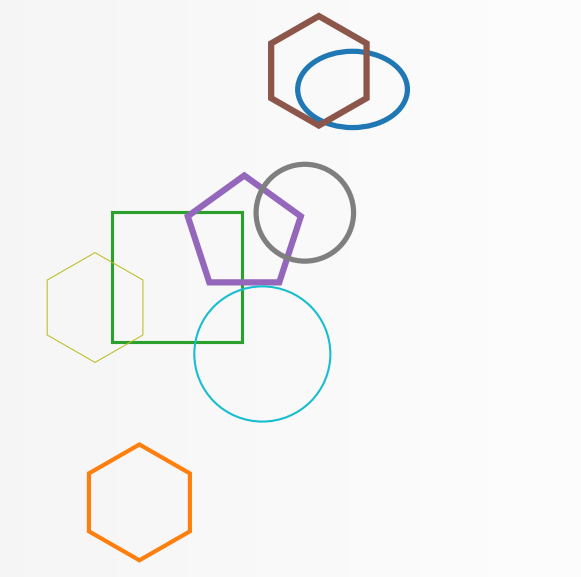[{"shape": "oval", "thickness": 2.5, "radius": 0.47, "center": [0.607, 0.844]}, {"shape": "hexagon", "thickness": 2, "radius": 0.5, "center": [0.24, 0.129]}, {"shape": "square", "thickness": 1.5, "radius": 0.56, "center": [0.305, 0.52]}, {"shape": "pentagon", "thickness": 3, "radius": 0.51, "center": [0.42, 0.593]}, {"shape": "hexagon", "thickness": 3, "radius": 0.47, "center": [0.549, 0.877]}, {"shape": "circle", "thickness": 2.5, "radius": 0.42, "center": [0.524, 0.631]}, {"shape": "hexagon", "thickness": 0.5, "radius": 0.48, "center": [0.164, 0.467]}, {"shape": "circle", "thickness": 1, "radius": 0.59, "center": [0.451, 0.386]}]